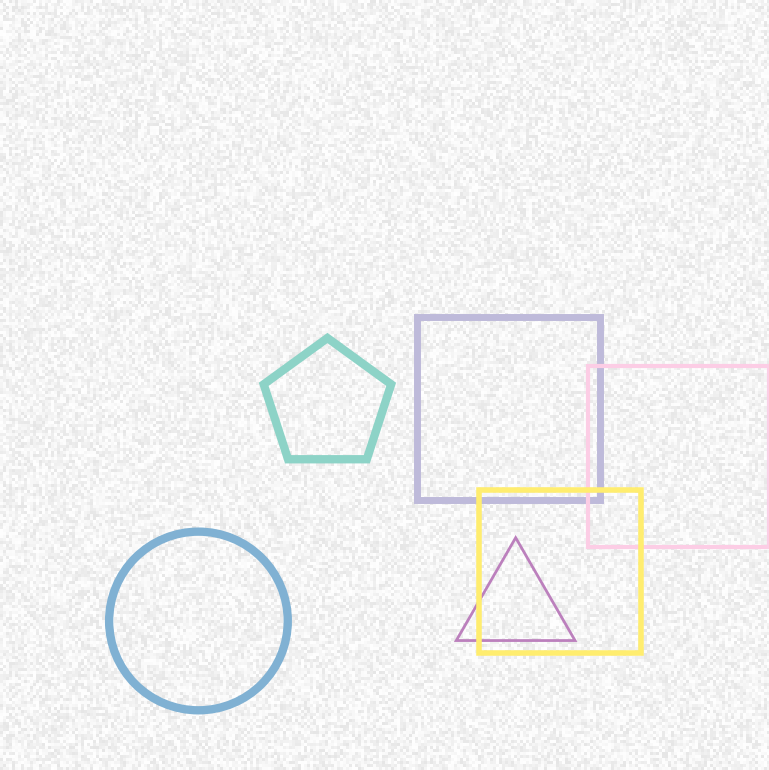[{"shape": "pentagon", "thickness": 3, "radius": 0.44, "center": [0.425, 0.474]}, {"shape": "square", "thickness": 2.5, "radius": 0.59, "center": [0.661, 0.47]}, {"shape": "circle", "thickness": 3, "radius": 0.58, "center": [0.258, 0.194]}, {"shape": "square", "thickness": 1.5, "radius": 0.59, "center": [0.881, 0.408]}, {"shape": "triangle", "thickness": 1, "radius": 0.45, "center": [0.67, 0.213]}, {"shape": "square", "thickness": 2, "radius": 0.53, "center": [0.728, 0.258]}]